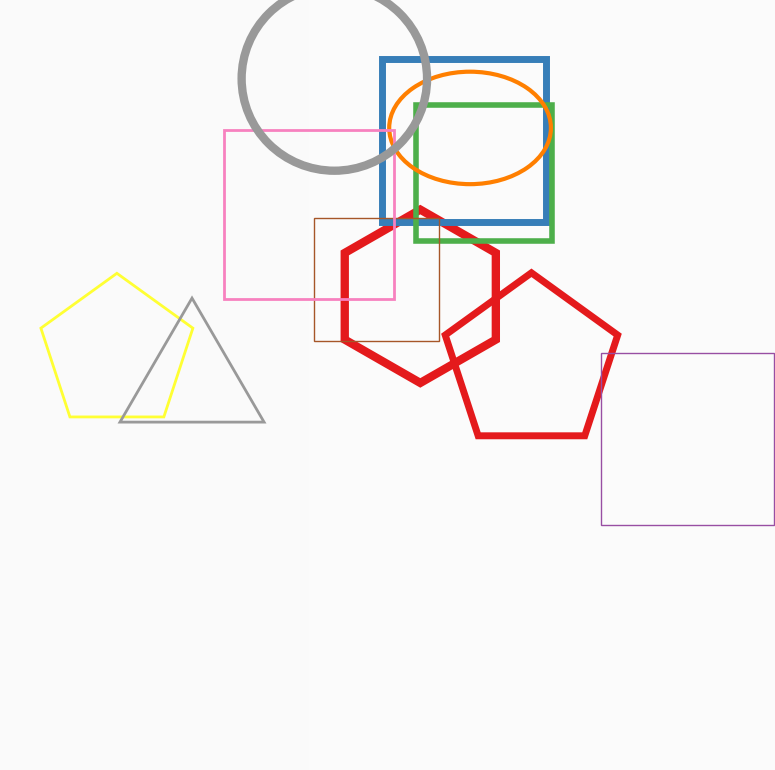[{"shape": "pentagon", "thickness": 2.5, "radius": 0.59, "center": [0.686, 0.529]}, {"shape": "hexagon", "thickness": 3, "radius": 0.56, "center": [0.542, 0.615]}, {"shape": "square", "thickness": 2.5, "radius": 0.53, "center": [0.599, 0.817]}, {"shape": "square", "thickness": 2, "radius": 0.44, "center": [0.624, 0.775]}, {"shape": "square", "thickness": 0.5, "radius": 0.56, "center": [0.887, 0.43]}, {"shape": "oval", "thickness": 1.5, "radius": 0.52, "center": [0.607, 0.834]}, {"shape": "pentagon", "thickness": 1, "radius": 0.52, "center": [0.151, 0.542]}, {"shape": "square", "thickness": 0.5, "radius": 0.4, "center": [0.486, 0.637]}, {"shape": "square", "thickness": 1, "radius": 0.55, "center": [0.399, 0.722]}, {"shape": "triangle", "thickness": 1, "radius": 0.54, "center": [0.248, 0.505]}, {"shape": "circle", "thickness": 3, "radius": 0.6, "center": [0.431, 0.898]}]